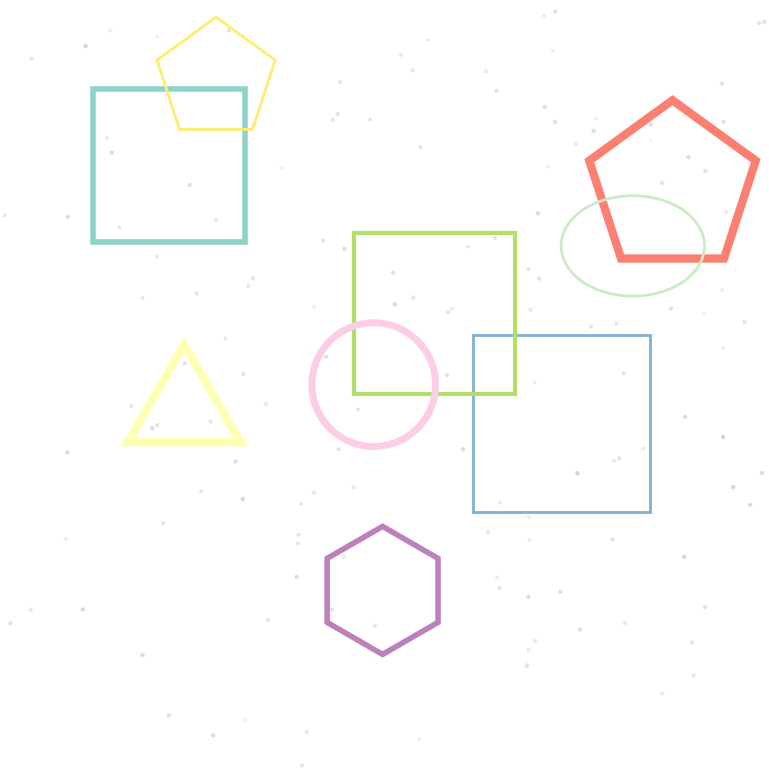[{"shape": "square", "thickness": 2, "radius": 0.5, "center": [0.219, 0.785]}, {"shape": "triangle", "thickness": 3, "radius": 0.42, "center": [0.239, 0.468]}, {"shape": "pentagon", "thickness": 3, "radius": 0.57, "center": [0.873, 0.756]}, {"shape": "square", "thickness": 1, "radius": 0.57, "center": [0.729, 0.45]}, {"shape": "square", "thickness": 1.5, "radius": 0.52, "center": [0.565, 0.593]}, {"shape": "circle", "thickness": 2.5, "radius": 0.4, "center": [0.485, 0.501]}, {"shape": "hexagon", "thickness": 2, "radius": 0.42, "center": [0.497, 0.233]}, {"shape": "oval", "thickness": 1, "radius": 0.47, "center": [0.822, 0.681]}, {"shape": "pentagon", "thickness": 1, "radius": 0.4, "center": [0.281, 0.897]}]